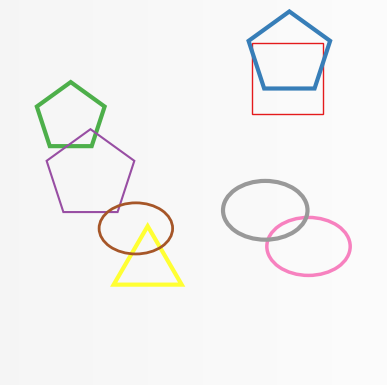[{"shape": "square", "thickness": 1, "radius": 0.46, "center": [0.742, 0.797]}, {"shape": "pentagon", "thickness": 3, "radius": 0.55, "center": [0.747, 0.86]}, {"shape": "pentagon", "thickness": 3, "radius": 0.46, "center": [0.183, 0.695]}, {"shape": "pentagon", "thickness": 1.5, "radius": 0.59, "center": [0.233, 0.545]}, {"shape": "triangle", "thickness": 3, "radius": 0.51, "center": [0.381, 0.311]}, {"shape": "oval", "thickness": 2, "radius": 0.47, "center": [0.351, 0.407]}, {"shape": "oval", "thickness": 2.5, "radius": 0.54, "center": [0.796, 0.36]}, {"shape": "oval", "thickness": 3, "radius": 0.55, "center": [0.685, 0.454]}]